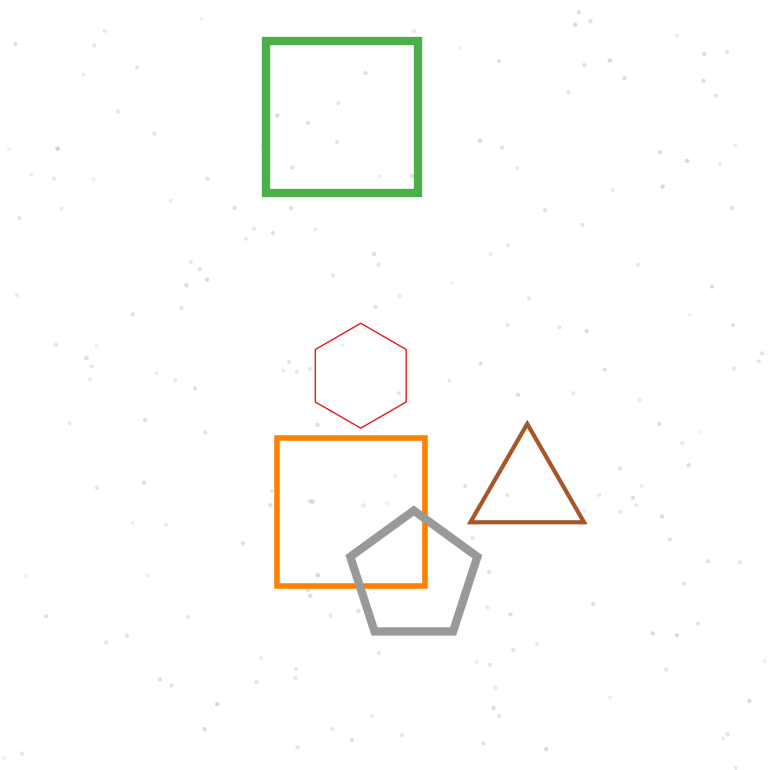[{"shape": "hexagon", "thickness": 0.5, "radius": 0.34, "center": [0.469, 0.512]}, {"shape": "square", "thickness": 3, "radius": 0.49, "center": [0.444, 0.848]}, {"shape": "square", "thickness": 2, "radius": 0.48, "center": [0.456, 0.335]}, {"shape": "triangle", "thickness": 1.5, "radius": 0.43, "center": [0.685, 0.364]}, {"shape": "pentagon", "thickness": 3, "radius": 0.43, "center": [0.537, 0.25]}]